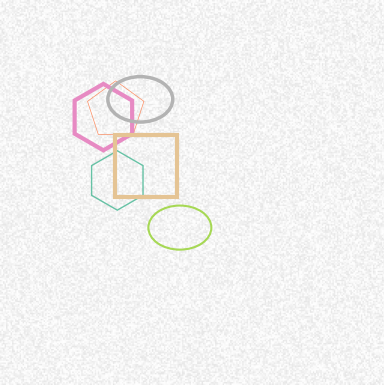[{"shape": "hexagon", "thickness": 1, "radius": 0.39, "center": [0.305, 0.531]}, {"shape": "pentagon", "thickness": 0.5, "radius": 0.38, "center": [0.301, 0.713]}, {"shape": "hexagon", "thickness": 3, "radius": 0.43, "center": [0.269, 0.696]}, {"shape": "oval", "thickness": 1.5, "radius": 0.41, "center": [0.467, 0.409]}, {"shape": "square", "thickness": 3, "radius": 0.4, "center": [0.379, 0.568]}, {"shape": "oval", "thickness": 2.5, "radius": 0.42, "center": [0.364, 0.742]}]